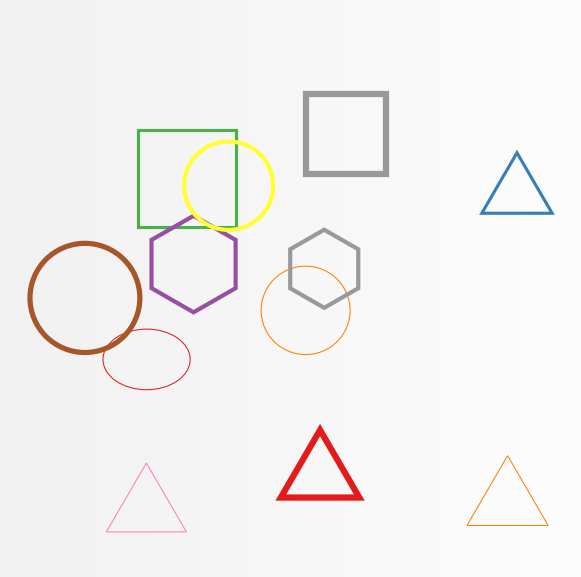[{"shape": "triangle", "thickness": 3, "radius": 0.39, "center": [0.551, 0.177]}, {"shape": "oval", "thickness": 0.5, "radius": 0.37, "center": [0.252, 0.377]}, {"shape": "triangle", "thickness": 1.5, "radius": 0.35, "center": [0.889, 0.665]}, {"shape": "square", "thickness": 1.5, "radius": 0.42, "center": [0.321, 0.69]}, {"shape": "hexagon", "thickness": 2, "radius": 0.42, "center": [0.333, 0.542]}, {"shape": "circle", "thickness": 0.5, "radius": 0.38, "center": [0.526, 0.462]}, {"shape": "triangle", "thickness": 0.5, "radius": 0.4, "center": [0.873, 0.13]}, {"shape": "circle", "thickness": 2, "radius": 0.38, "center": [0.393, 0.678]}, {"shape": "circle", "thickness": 2.5, "radius": 0.47, "center": [0.146, 0.483]}, {"shape": "triangle", "thickness": 0.5, "radius": 0.4, "center": [0.252, 0.118]}, {"shape": "square", "thickness": 3, "radius": 0.34, "center": [0.595, 0.767]}, {"shape": "hexagon", "thickness": 2, "radius": 0.34, "center": [0.558, 0.534]}]